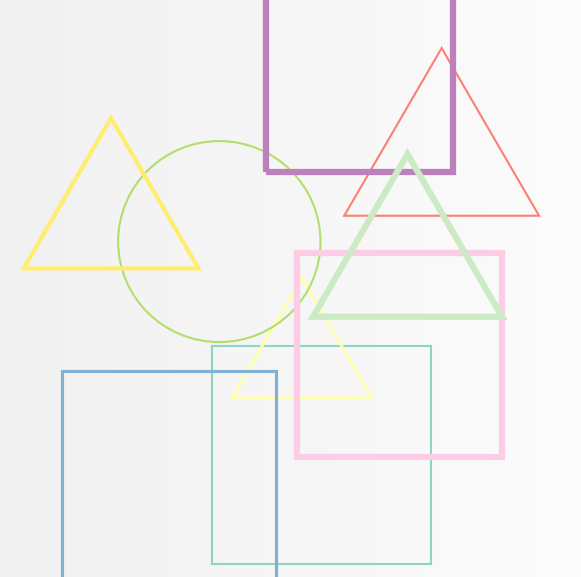[{"shape": "square", "thickness": 1, "radius": 0.94, "center": [0.553, 0.212]}, {"shape": "triangle", "thickness": 1.5, "radius": 0.69, "center": [0.519, 0.379]}, {"shape": "triangle", "thickness": 1, "radius": 0.97, "center": [0.76, 0.722]}, {"shape": "square", "thickness": 1.5, "radius": 0.92, "center": [0.291, 0.173]}, {"shape": "circle", "thickness": 1, "radius": 0.87, "center": [0.377, 0.581]}, {"shape": "square", "thickness": 3, "radius": 0.88, "center": [0.688, 0.385]}, {"shape": "square", "thickness": 3, "radius": 0.81, "center": [0.618, 0.863]}, {"shape": "triangle", "thickness": 3, "radius": 0.94, "center": [0.701, 0.545]}, {"shape": "triangle", "thickness": 2, "radius": 0.87, "center": [0.191, 0.621]}]